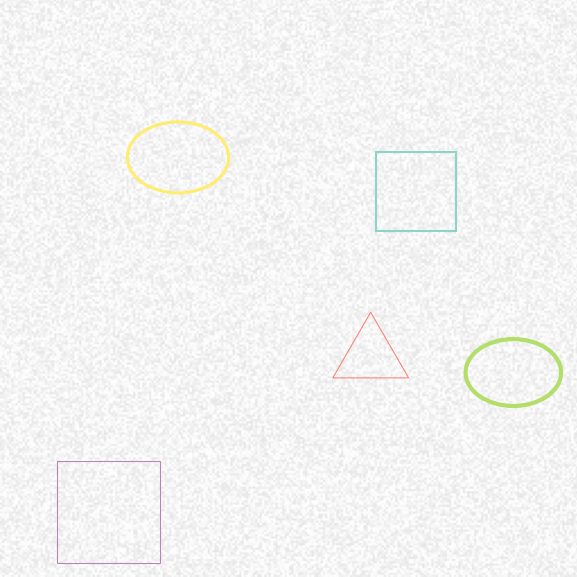[{"shape": "square", "thickness": 1, "radius": 0.34, "center": [0.721, 0.668]}, {"shape": "triangle", "thickness": 0.5, "radius": 0.38, "center": [0.642, 0.383]}, {"shape": "oval", "thickness": 2, "radius": 0.41, "center": [0.889, 0.354]}, {"shape": "square", "thickness": 0.5, "radius": 0.44, "center": [0.188, 0.113]}, {"shape": "oval", "thickness": 1.5, "radius": 0.44, "center": [0.308, 0.727]}]